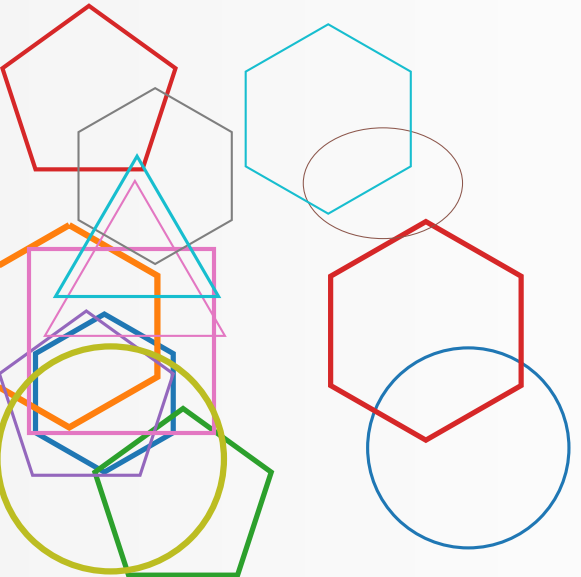[{"shape": "hexagon", "thickness": 2.5, "radius": 0.68, "center": [0.18, 0.318]}, {"shape": "circle", "thickness": 1.5, "radius": 0.87, "center": [0.806, 0.224]}, {"shape": "hexagon", "thickness": 3, "radius": 0.88, "center": [0.119, 0.434]}, {"shape": "pentagon", "thickness": 2.5, "radius": 0.8, "center": [0.315, 0.132]}, {"shape": "pentagon", "thickness": 2, "radius": 0.78, "center": [0.153, 0.833]}, {"shape": "hexagon", "thickness": 2.5, "radius": 0.95, "center": [0.733, 0.426]}, {"shape": "pentagon", "thickness": 1.5, "radius": 0.79, "center": [0.149, 0.303]}, {"shape": "oval", "thickness": 0.5, "radius": 0.69, "center": [0.659, 0.682]}, {"shape": "square", "thickness": 2, "radius": 0.8, "center": [0.209, 0.408]}, {"shape": "triangle", "thickness": 1, "radius": 0.89, "center": [0.232, 0.507]}, {"shape": "hexagon", "thickness": 1, "radius": 0.76, "center": [0.267, 0.694]}, {"shape": "circle", "thickness": 3, "radius": 0.97, "center": [0.19, 0.204]}, {"shape": "triangle", "thickness": 1.5, "radius": 0.81, "center": [0.236, 0.567]}, {"shape": "hexagon", "thickness": 1, "radius": 0.82, "center": [0.565, 0.793]}]